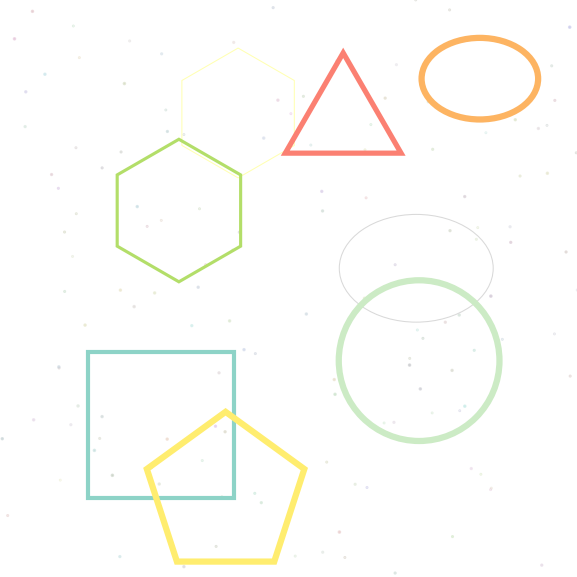[{"shape": "square", "thickness": 2, "radius": 0.63, "center": [0.279, 0.264]}, {"shape": "hexagon", "thickness": 0.5, "radius": 0.56, "center": [0.412, 0.804]}, {"shape": "triangle", "thickness": 2.5, "radius": 0.58, "center": [0.594, 0.792]}, {"shape": "oval", "thickness": 3, "radius": 0.5, "center": [0.831, 0.863]}, {"shape": "hexagon", "thickness": 1.5, "radius": 0.62, "center": [0.31, 0.635]}, {"shape": "oval", "thickness": 0.5, "radius": 0.67, "center": [0.721, 0.535]}, {"shape": "circle", "thickness": 3, "radius": 0.7, "center": [0.726, 0.375]}, {"shape": "pentagon", "thickness": 3, "radius": 0.72, "center": [0.391, 0.143]}]